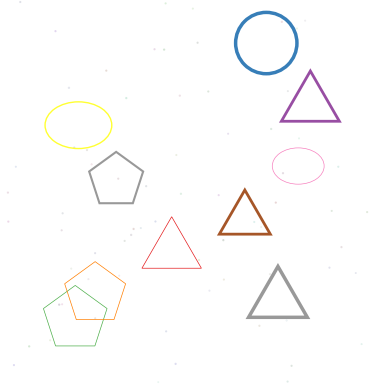[{"shape": "triangle", "thickness": 0.5, "radius": 0.45, "center": [0.446, 0.348]}, {"shape": "circle", "thickness": 2.5, "radius": 0.4, "center": [0.692, 0.888]}, {"shape": "pentagon", "thickness": 0.5, "radius": 0.43, "center": [0.195, 0.172]}, {"shape": "triangle", "thickness": 2, "radius": 0.43, "center": [0.806, 0.729]}, {"shape": "pentagon", "thickness": 0.5, "radius": 0.42, "center": [0.247, 0.237]}, {"shape": "oval", "thickness": 1, "radius": 0.43, "center": [0.204, 0.675]}, {"shape": "triangle", "thickness": 2, "radius": 0.38, "center": [0.636, 0.43]}, {"shape": "oval", "thickness": 0.5, "radius": 0.34, "center": [0.775, 0.569]}, {"shape": "triangle", "thickness": 2.5, "radius": 0.44, "center": [0.722, 0.22]}, {"shape": "pentagon", "thickness": 1.5, "radius": 0.37, "center": [0.302, 0.532]}]